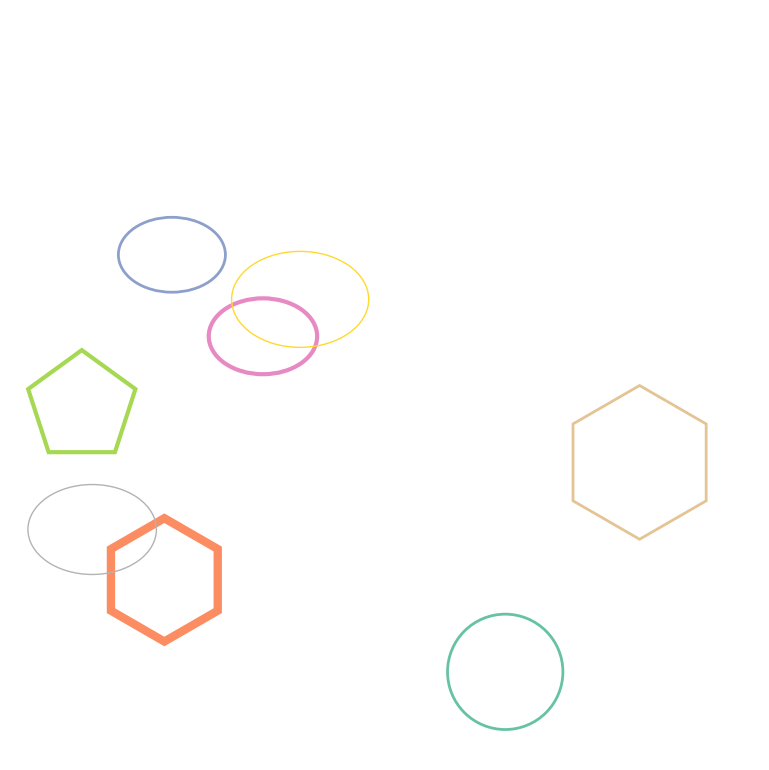[{"shape": "circle", "thickness": 1, "radius": 0.37, "center": [0.656, 0.127]}, {"shape": "hexagon", "thickness": 3, "radius": 0.4, "center": [0.213, 0.247]}, {"shape": "oval", "thickness": 1, "radius": 0.35, "center": [0.223, 0.669]}, {"shape": "oval", "thickness": 1.5, "radius": 0.35, "center": [0.341, 0.563]}, {"shape": "pentagon", "thickness": 1.5, "radius": 0.37, "center": [0.106, 0.472]}, {"shape": "oval", "thickness": 0.5, "radius": 0.45, "center": [0.39, 0.611]}, {"shape": "hexagon", "thickness": 1, "radius": 0.5, "center": [0.831, 0.399]}, {"shape": "oval", "thickness": 0.5, "radius": 0.42, "center": [0.12, 0.312]}]